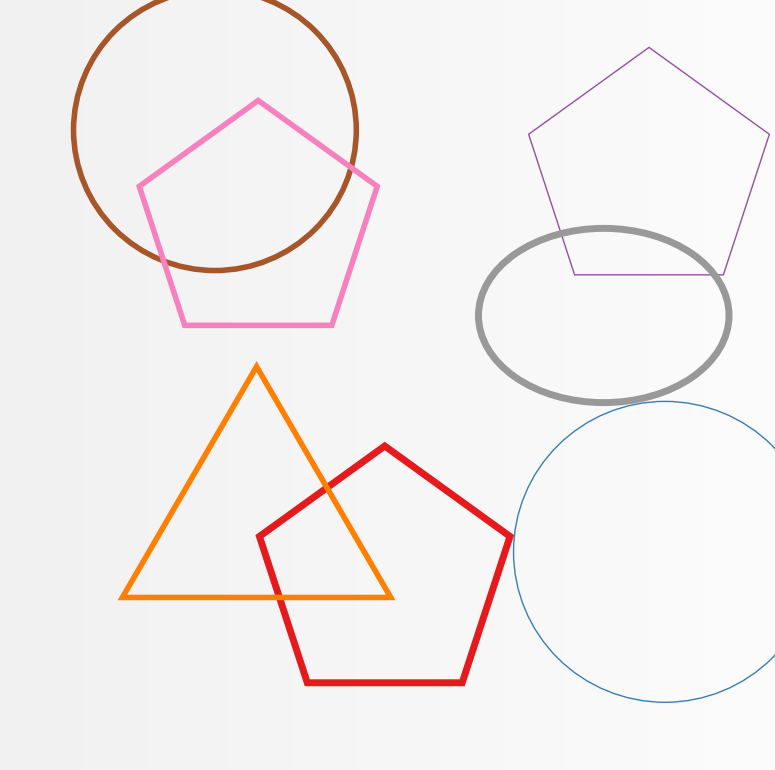[{"shape": "pentagon", "thickness": 2.5, "radius": 0.85, "center": [0.496, 0.251]}, {"shape": "circle", "thickness": 0.5, "radius": 0.98, "center": [0.858, 0.283]}, {"shape": "pentagon", "thickness": 0.5, "radius": 0.82, "center": [0.837, 0.775]}, {"shape": "triangle", "thickness": 2, "radius": 1.0, "center": [0.331, 0.324]}, {"shape": "circle", "thickness": 2, "radius": 0.91, "center": [0.277, 0.831]}, {"shape": "pentagon", "thickness": 2, "radius": 0.81, "center": [0.333, 0.708]}, {"shape": "oval", "thickness": 2.5, "radius": 0.81, "center": [0.779, 0.59]}]